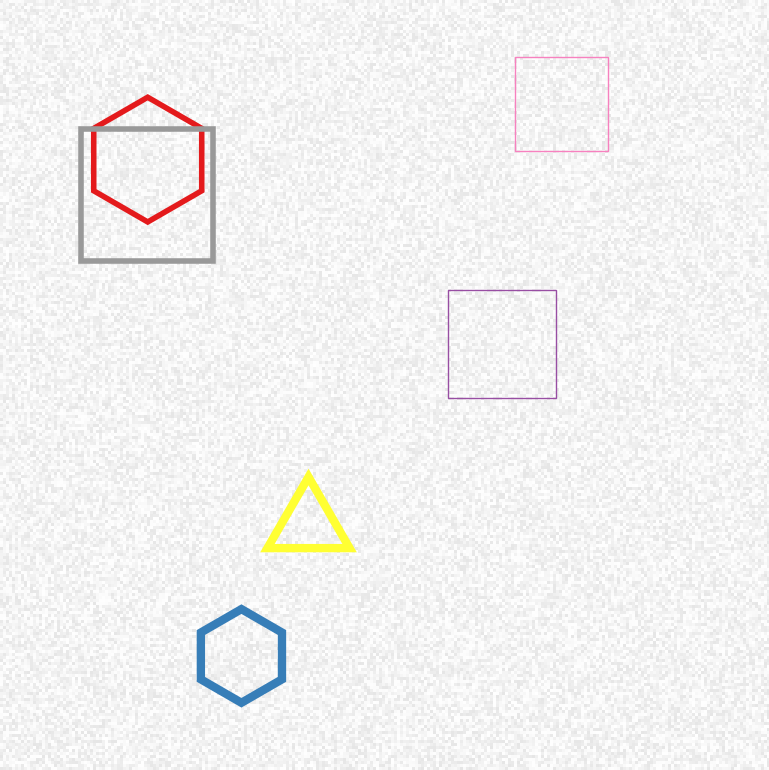[{"shape": "hexagon", "thickness": 2, "radius": 0.4, "center": [0.192, 0.793]}, {"shape": "hexagon", "thickness": 3, "radius": 0.3, "center": [0.314, 0.148]}, {"shape": "square", "thickness": 0.5, "radius": 0.35, "center": [0.652, 0.553]}, {"shape": "triangle", "thickness": 3, "radius": 0.31, "center": [0.401, 0.319]}, {"shape": "square", "thickness": 0.5, "radius": 0.3, "center": [0.729, 0.865]}, {"shape": "square", "thickness": 2, "radius": 0.43, "center": [0.191, 0.747]}]